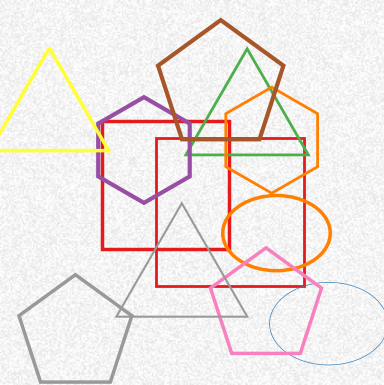[{"shape": "square", "thickness": 2, "radius": 0.96, "center": [0.597, 0.449]}, {"shape": "square", "thickness": 2.5, "radius": 0.83, "center": [0.43, 0.52]}, {"shape": "oval", "thickness": 0.5, "radius": 0.77, "center": [0.853, 0.159]}, {"shape": "triangle", "thickness": 2, "radius": 0.92, "center": [0.642, 0.689]}, {"shape": "hexagon", "thickness": 3, "radius": 0.69, "center": [0.374, 0.61]}, {"shape": "hexagon", "thickness": 2, "radius": 0.69, "center": [0.706, 0.636]}, {"shape": "oval", "thickness": 2.5, "radius": 0.7, "center": [0.718, 0.395]}, {"shape": "triangle", "thickness": 2.5, "radius": 0.89, "center": [0.128, 0.698]}, {"shape": "pentagon", "thickness": 3, "radius": 0.86, "center": [0.573, 0.777]}, {"shape": "pentagon", "thickness": 2.5, "radius": 0.76, "center": [0.691, 0.205]}, {"shape": "pentagon", "thickness": 2.5, "radius": 0.77, "center": [0.196, 0.132]}, {"shape": "triangle", "thickness": 1.5, "radius": 0.98, "center": [0.472, 0.276]}]